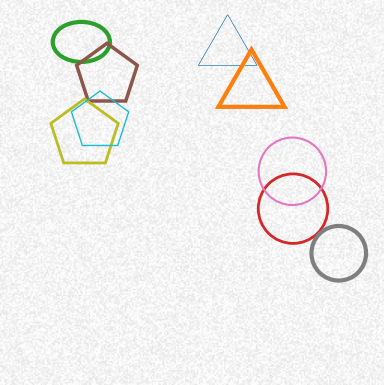[{"shape": "triangle", "thickness": 0.5, "radius": 0.44, "center": [0.591, 0.874]}, {"shape": "triangle", "thickness": 3, "radius": 0.5, "center": [0.653, 0.772]}, {"shape": "oval", "thickness": 3, "radius": 0.37, "center": [0.211, 0.891]}, {"shape": "circle", "thickness": 2, "radius": 0.45, "center": [0.761, 0.458]}, {"shape": "pentagon", "thickness": 2.5, "radius": 0.41, "center": [0.278, 0.805]}, {"shape": "circle", "thickness": 1.5, "radius": 0.44, "center": [0.759, 0.555]}, {"shape": "circle", "thickness": 3, "radius": 0.35, "center": [0.88, 0.342]}, {"shape": "pentagon", "thickness": 2, "radius": 0.46, "center": [0.22, 0.651]}, {"shape": "pentagon", "thickness": 1, "radius": 0.39, "center": [0.26, 0.685]}]